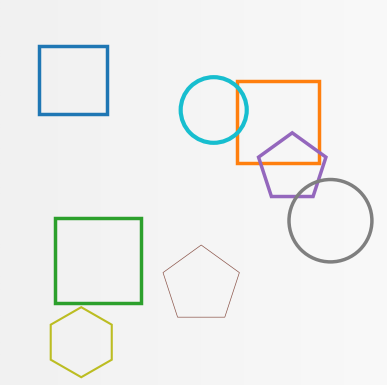[{"shape": "square", "thickness": 2.5, "radius": 0.44, "center": [0.188, 0.793]}, {"shape": "square", "thickness": 2.5, "radius": 0.53, "center": [0.718, 0.682]}, {"shape": "square", "thickness": 2.5, "radius": 0.55, "center": [0.252, 0.324]}, {"shape": "pentagon", "thickness": 2.5, "radius": 0.46, "center": [0.754, 0.564]}, {"shape": "pentagon", "thickness": 0.5, "radius": 0.52, "center": [0.519, 0.26]}, {"shape": "circle", "thickness": 2.5, "radius": 0.53, "center": [0.853, 0.427]}, {"shape": "hexagon", "thickness": 1.5, "radius": 0.45, "center": [0.21, 0.111]}, {"shape": "circle", "thickness": 3, "radius": 0.43, "center": [0.552, 0.714]}]